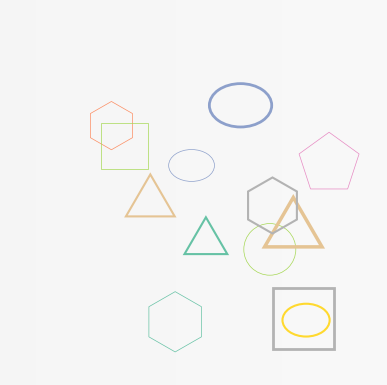[{"shape": "hexagon", "thickness": 0.5, "radius": 0.39, "center": [0.452, 0.164]}, {"shape": "triangle", "thickness": 1.5, "radius": 0.32, "center": [0.531, 0.372]}, {"shape": "hexagon", "thickness": 0.5, "radius": 0.31, "center": [0.288, 0.674]}, {"shape": "oval", "thickness": 2, "radius": 0.4, "center": [0.621, 0.726]}, {"shape": "oval", "thickness": 0.5, "radius": 0.3, "center": [0.494, 0.57]}, {"shape": "pentagon", "thickness": 0.5, "radius": 0.41, "center": [0.849, 0.575]}, {"shape": "square", "thickness": 0.5, "radius": 0.3, "center": [0.321, 0.621]}, {"shape": "circle", "thickness": 0.5, "radius": 0.34, "center": [0.696, 0.352]}, {"shape": "oval", "thickness": 1.5, "radius": 0.3, "center": [0.79, 0.168]}, {"shape": "triangle", "thickness": 1.5, "radius": 0.36, "center": [0.388, 0.474]}, {"shape": "triangle", "thickness": 2.5, "radius": 0.43, "center": [0.757, 0.402]}, {"shape": "square", "thickness": 2, "radius": 0.4, "center": [0.783, 0.172]}, {"shape": "hexagon", "thickness": 1.5, "radius": 0.36, "center": [0.703, 0.466]}]